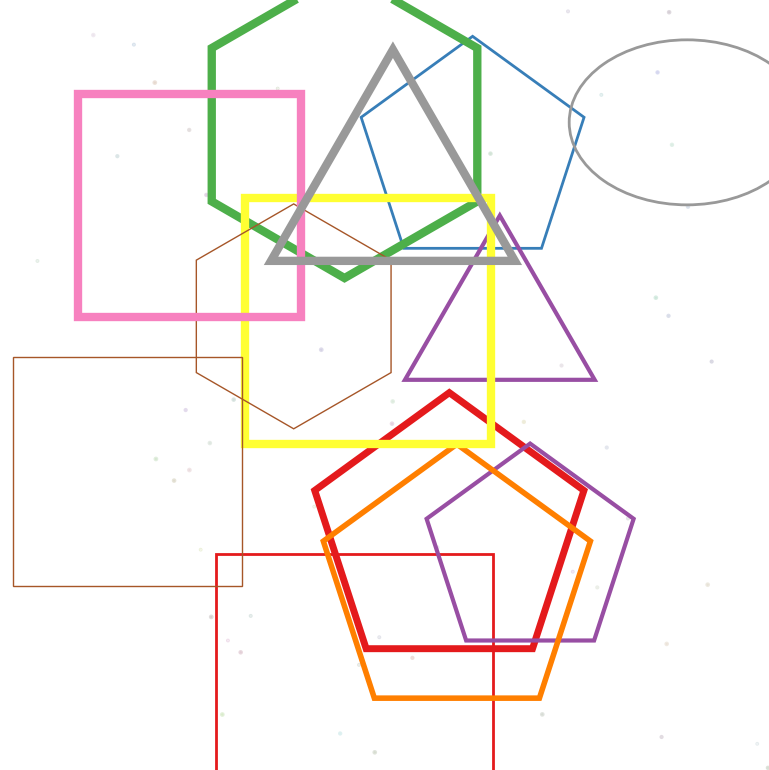[{"shape": "square", "thickness": 1, "radius": 0.9, "center": [0.46, 0.101]}, {"shape": "pentagon", "thickness": 2.5, "radius": 0.92, "center": [0.584, 0.306]}, {"shape": "pentagon", "thickness": 1, "radius": 0.76, "center": [0.614, 0.801]}, {"shape": "hexagon", "thickness": 3, "radius": 1.0, "center": [0.447, 0.838]}, {"shape": "triangle", "thickness": 1.5, "radius": 0.71, "center": [0.649, 0.578]}, {"shape": "pentagon", "thickness": 1.5, "radius": 0.71, "center": [0.688, 0.283]}, {"shape": "pentagon", "thickness": 2, "radius": 0.91, "center": [0.593, 0.241]}, {"shape": "square", "thickness": 3, "radius": 0.8, "center": [0.478, 0.583]}, {"shape": "square", "thickness": 0.5, "radius": 0.74, "center": [0.166, 0.387]}, {"shape": "hexagon", "thickness": 0.5, "radius": 0.73, "center": [0.381, 0.589]}, {"shape": "square", "thickness": 3, "radius": 0.73, "center": [0.246, 0.733]}, {"shape": "oval", "thickness": 1, "radius": 0.77, "center": [0.892, 0.841]}, {"shape": "triangle", "thickness": 3, "radius": 0.91, "center": [0.51, 0.753]}]